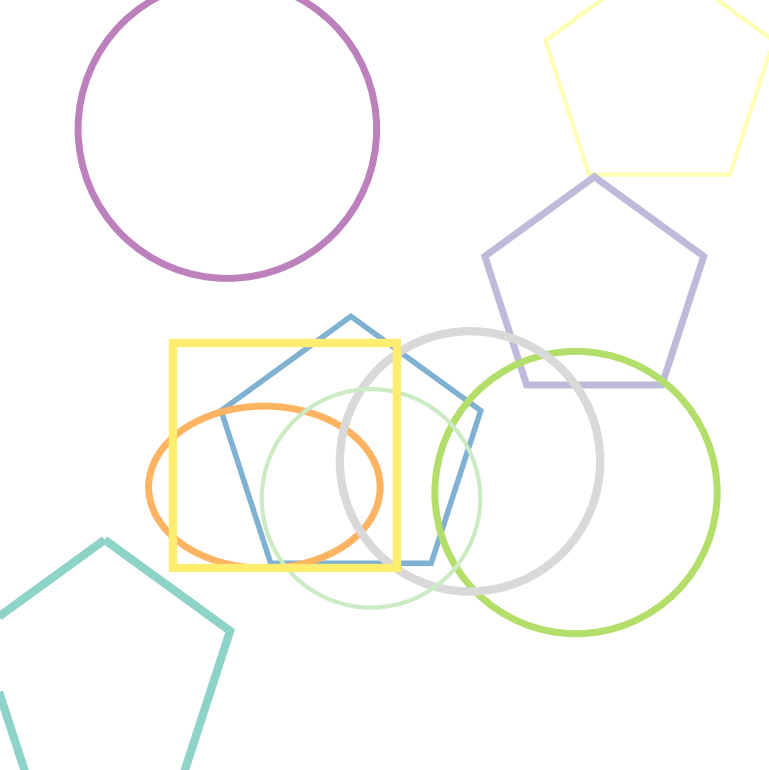[{"shape": "pentagon", "thickness": 3, "radius": 0.86, "center": [0.136, 0.128]}, {"shape": "pentagon", "thickness": 1.5, "radius": 0.78, "center": [0.856, 0.899]}, {"shape": "pentagon", "thickness": 2.5, "radius": 0.75, "center": [0.772, 0.621]}, {"shape": "pentagon", "thickness": 2, "radius": 0.89, "center": [0.456, 0.412]}, {"shape": "oval", "thickness": 2.5, "radius": 0.75, "center": [0.343, 0.367]}, {"shape": "circle", "thickness": 2.5, "radius": 0.92, "center": [0.748, 0.36]}, {"shape": "circle", "thickness": 3, "radius": 0.85, "center": [0.61, 0.401]}, {"shape": "circle", "thickness": 2.5, "radius": 0.97, "center": [0.295, 0.832]}, {"shape": "circle", "thickness": 1.5, "radius": 0.71, "center": [0.482, 0.353]}, {"shape": "square", "thickness": 3, "radius": 0.73, "center": [0.37, 0.409]}]